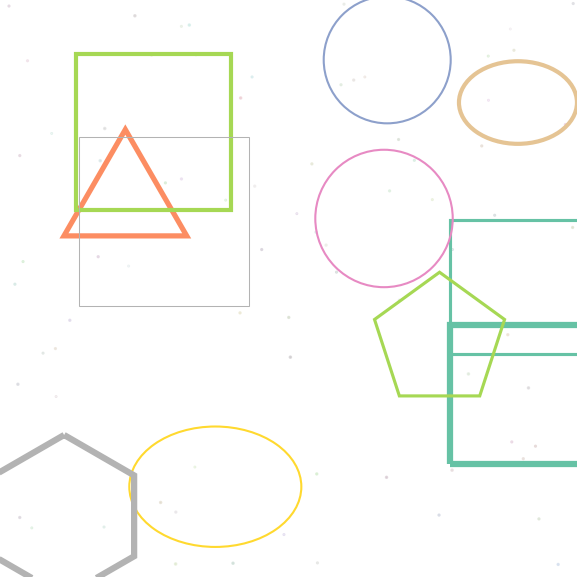[{"shape": "square", "thickness": 3, "radius": 0.6, "center": [0.9, 0.316]}, {"shape": "square", "thickness": 1.5, "radius": 0.58, "center": [0.895, 0.502]}, {"shape": "triangle", "thickness": 2.5, "radius": 0.61, "center": [0.217, 0.652]}, {"shape": "circle", "thickness": 1, "radius": 0.55, "center": [0.67, 0.896]}, {"shape": "circle", "thickness": 1, "radius": 0.59, "center": [0.665, 0.621]}, {"shape": "square", "thickness": 2, "radius": 0.67, "center": [0.265, 0.771]}, {"shape": "pentagon", "thickness": 1.5, "radius": 0.59, "center": [0.761, 0.409]}, {"shape": "oval", "thickness": 1, "radius": 0.74, "center": [0.373, 0.156]}, {"shape": "oval", "thickness": 2, "radius": 0.51, "center": [0.897, 0.822]}, {"shape": "hexagon", "thickness": 3, "radius": 0.7, "center": [0.111, 0.106]}, {"shape": "square", "thickness": 0.5, "radius": 0.73, "center": [0.284, 0.616]}]